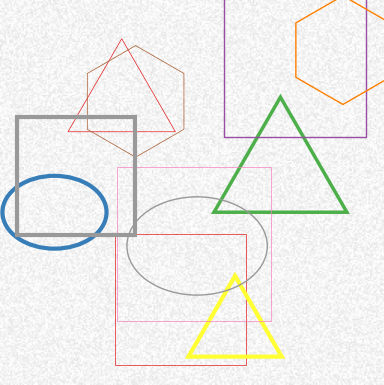[{"shape": "triangle", "thickness": 0.5, "radius": 0.81, "center": [0.316, 0.738]}, {"shape": "square", "thickness": 0.5, "radius": 0.85, "center": [0.469, 0.222]}, {"shape": "oval", "thickness": 3, "radius": 0.68, "center": [0.142, 0.449]}, {"shape": "triangle", "thickness": 2.5, "radius": 1.0, "center": [0.728, 0.548]}, {"shape": "square", "thickness": 1, "radius": 0.93, "center": [0.766, 0.829]}, {"shape": "hexagon", "thickness": 1, "radius": 0.71, "center": [0.891, 0.87]}, {"shape": "triangle", "thickness": 3, "radius": 0.7, "center": [0.611, 0.144]}, {"shape": "hexagon", "thickness": 0.5, "radius": 0.72, "center": [0.352, 0.737]}, {"shape": "square", "thickness": 0.5, "radius": 1.0, "center": [0.504, 0.367]}, {"shape": "oval", "thickness": 1, "radius": 0.91, "center": [0.512, 0.361]}, {"shape": "square", "thickness": 3, "radius": 0.77, "center": [0.198, 0.543]}]